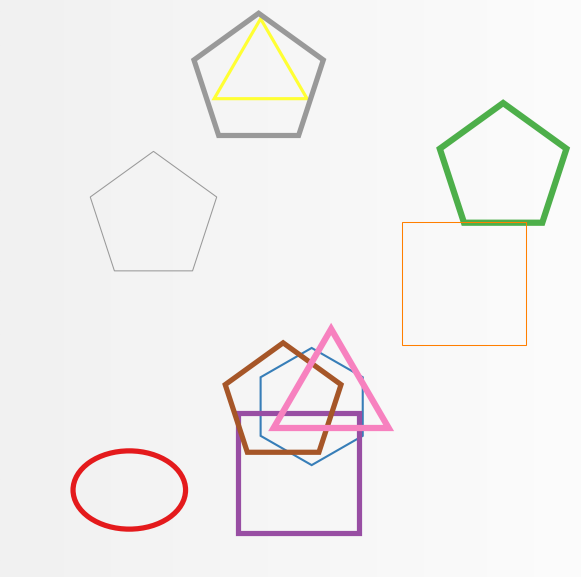[{"shape": "oval", "thickness": 2.5, "radius": 0.48, "center": [0.222, 0.151]}, {"shape": "hexagon", "thickness": 1, "radius": 0.51, "center": [0.536, 0.295]}, {"shape": "pentagon", "thickness": 3, "radius": 0.57, "center": [0.866, 0.706]}, {"shape": "square", "thickness": 2.5, "radius": 0.52, "center": [0.514, 0.181]}, {"shape": "square", "thickness": 0.5, "radius": 0.53, "center": [0.799, 0.508]}, {"shape": "triangle", "thickness": 1.5, "radius": 0.46, "center": [0.448, 0.874]}, {"shape": "pentagon", "thickness": 2.5, "radius": 0.52, "center": [0.487, 0.301]}, {"shape": "triangle", "thickness": 3, "radius": 0.57, "center": [0.57, 0.315]}, {"shape": "pentagon", "thickness": 2.5, "radius": 0.58, "center": [0.445, 0.859]}, {"shape": "pentagon", "thickness": 0.5, "radius": 0.57, "center": [0.264, 0.623]}]